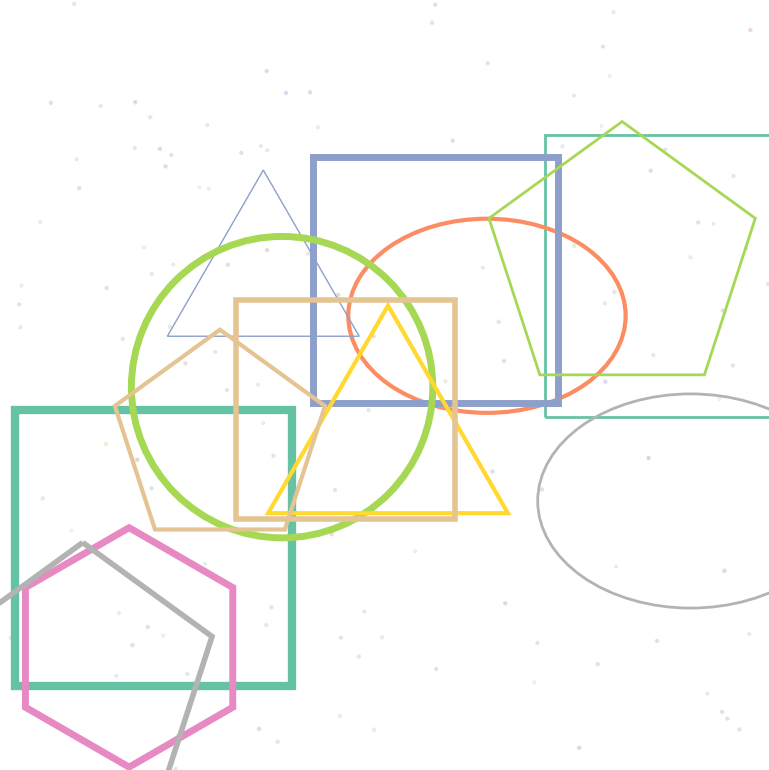[{"shape": "square", "thickness": 1, "radius": 0.92, "center": [0.891, 0.642]}, {"shape": "square", "thickness": 3, "radius": 0.9, "center": [0.199, 0.289]}, {"shape": "oval", "thickness": 1.5, "radius": 0.9, "center": [0.632, 0.59]}, {"shape": "square", "thickness": 2.5, "radius": 0.8, "center": [0.565, 0.636]}, {"shape": "triangle", "thickness": 0.5, "radius": 0.72, "center": [0.342, 0.635]}, {"shape": "hexagon", "thickness": 2.5, "radius": 0.78, "center": [0.168, 0.159]}, {"shape": "circle", "thickness": 2.5, "radius": 0.98, "center": [0.366, 0.497]}, {"shape": "pentagon", "thickness": 1, "radius": 0.91, "center": [0.808, 0.66]}, {"shape": "triangle", "thickness": 1.5, "radius": 0.9, "center": [0.504, 0.423]}, {"shape": "pentagon", "thickness": 1.5, "radius": 0.72, "center": [0.286, 0.428]}, {"shape": "square", "thickness": 2, "radius": 0.71, "center": [0.448, 0.468]}, {"shape": "oval", "thickness": 1, "radius": 0.99, "center": [0.897, 0.349]}, {"shape": "pentagon", "thickness": 2, "radius": 0.88, "center": [0.107, 0.119]}]